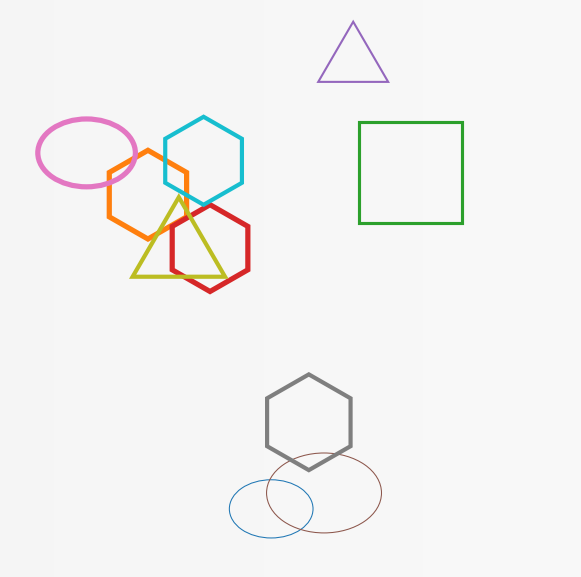[{"shape": "oval", "thickness": 0.5, "radius": 0.36, "center": [0.467, 0.118]}, {"shape": "hexagon", "thickness": 2.5, "radius": 0.38, "center": [0.255, 0.662]}, {"shape": "square", "thickness": 1.5, "radius": 0.44, "center": [0.706, 0.7]}, {"shape": "hexagon", "thickness": 2.5, "radius": 0.38, "center": [0.361, 0.57]}, {"shape": "triangle", "thickness": 1, "radius": 0.35, "center": [0.608, 0.892]}, {"shape": "oval", "thickness": 0.5, "radius": 0.49, "center": [0.557, 0.146]}, {"shape": "oval", "thickness": 2.5, "radius": 0.42, "center": [0.149, 0.734]}, {"shape": "hexagon", "thickness": 2, "radius": 0.41, "center": [0.531, 0.268]}, {"shape": "triangle", "thickness": 2, "radius": 0.46, "center": [0.308, 0.566]}, {"shape": "hexagon", "thickness": 2, "radius": 0.38, "center": [0.35, 0.721]}]